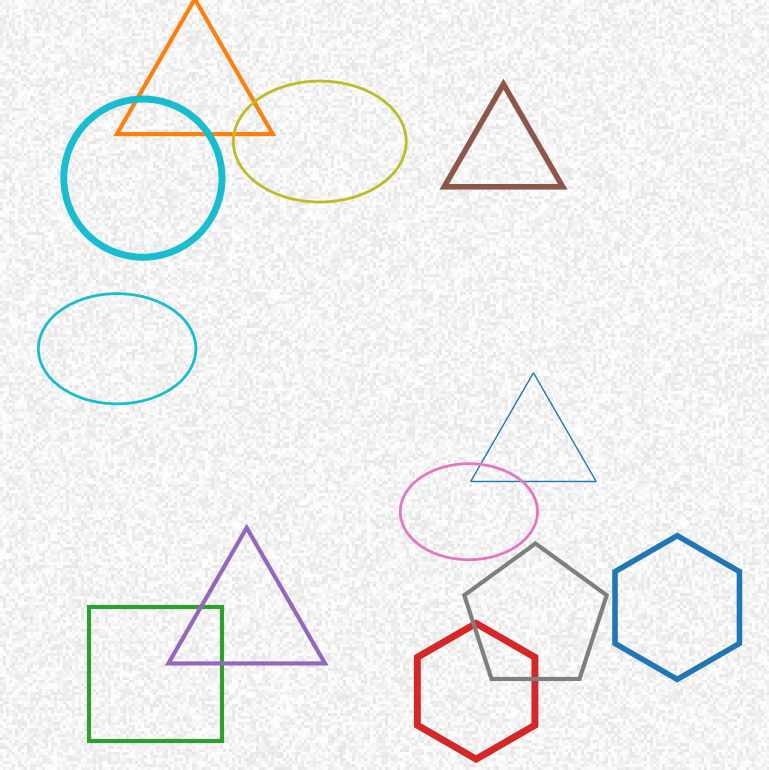[{"shape": "triangle", "thickness": 0.5, "radius": 0.47, "center": [0.693, 0.422]}, {"shape": "hexagon", "thickness": 2, "radius": 0.47, "center": [0.88, 0.211]}, {"shape": "triangle", "thickness": 1.5, "radius": 0.58, "center": [0.253, 0.884]}, {"shape": "square", "thickness": 1.5, "radius": 0.43, "center": [0.202, 0.125]}, {"shape": "hexagon", "thickness": 2.5, "radius": 0.44, "center": [0.618, 0.102]}, {"shape": "triangle", "thickness": 1.5, "radius": 0.59, "center": [0.32, 0.197]}, {"shape": "triangle", "thickness": 2, "radius": 0.44, "center": [0.654, 0.802]}, {"shape": "oval", "thickness": 1, "radius": 0.45, "center": [0.609, 0.335]}, {"shape": "pentagon", "thickness": 1.5, "radius": 0.49, "center": [0.695, 0.197]}, {"shape": "oval", "thickness": 1, "radius": 0.56, "center": [0.415, 0.816]}, {"shape": "circle", "thickness": 2.5, "radius": 0.51, "center": [0.186, 0.769]}, {"shape": "oval", "thickness": 1, "radius": 0.51, "center": [0.152, 0.547]}]